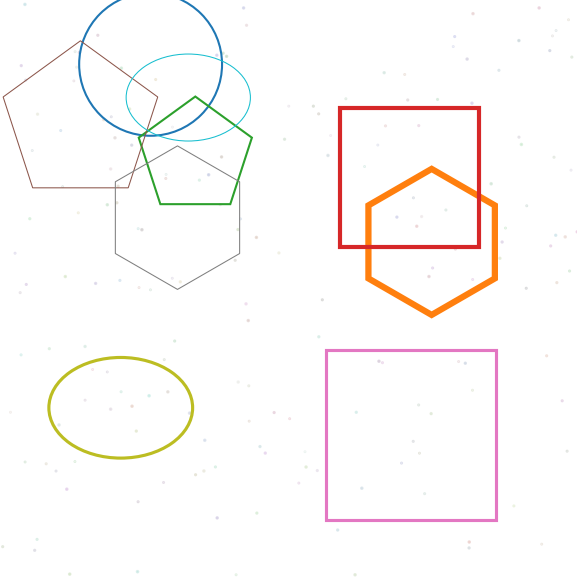[{"shape": "circle", "thickness": 1, "radius": 0.62, "center": [0.261, 0.888]}, {"shape": "hexagon", "thickness": 3, "radius": 0.63, "center": [0.747, 0.58]}, {"shape": "pentagon", "thickness": 1, "radius": 0.52, "center": [0.338, 0.729]}, {"shape": "square", "thickness": 2, "radius": 0.6, "center": [0.71, 0.692]}, {"shape": "pentagon", "thickness": 0.5, "radius": 0.7, "center": [0.139, 0.788]}, {"shape": "square", "thickness": 1.5, "radius": 0.74, "center": [0.712, 0.247]}, {"shape": "hexagon", "thickness": 0.5, "radius": 0.62, "center": [0.307, 0.622]}, {"shape": "oval", "thickness": 1.5, "radius": 0.62, "center": [0.209, 0.293]}, {"shape": "oval", "thickness": 0.5, "radius": 0.54, "center": [0.326, 0.83]}]